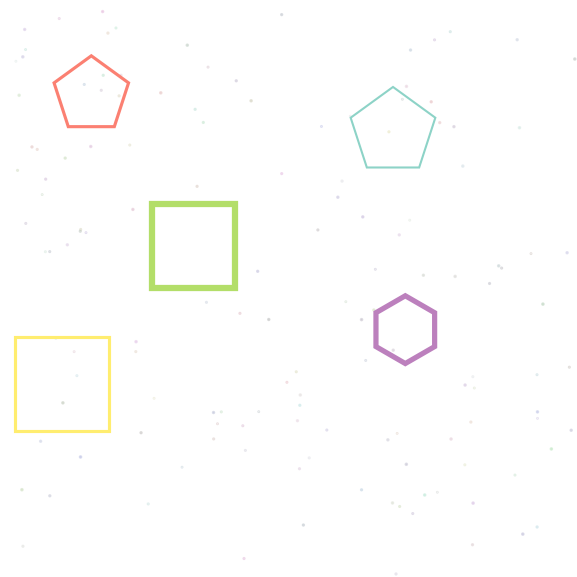[{"shape": "pentagon", "thickness": 1, "radius": 0.39, "center": [0.681, 0.771]}, {"shape": "pentagon", "thickness": 1.5, "radius": 0.34, "center": [0.158, 0.835]}, {"shape": "square", "thickness": 3, "radius": 0.36, "center": [0.335, 0.573]}, {"shape": "hexagon", "thickness": 2.5, "radius": 0.29, "center": [0.702, 0.428]}, {"shape": "square", "thickness": 1.5, "radius": 0.4, "center": [0.107, 0.334]}]